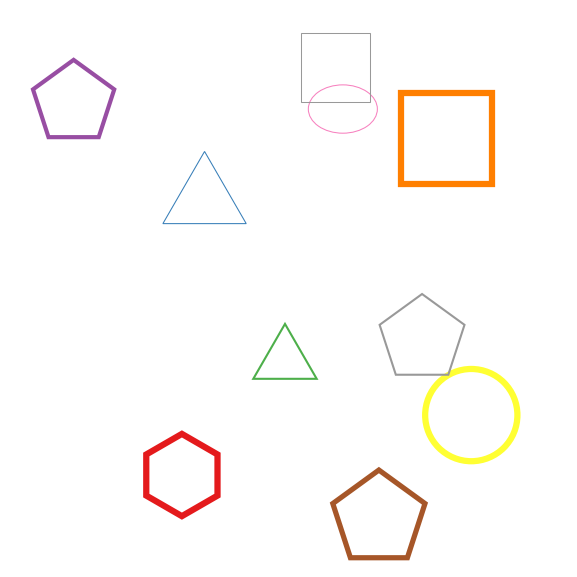[{"shape": "hexagon", "thickness": 3, "radius": 0.36, "center": [0.315, 0.177]}, {"shape": "triangle", "thickness": 0.5, "radius": 0.42, "center": [0.354, 0.654]}, {"shape": "triangle", "thickness": 1, "radius": 0.32, "center": [0.493, 0.375]}, {"shape": "pentagon", "thickness": 2, "radius": 0.37, "center": [0.127, 0.821]}, {"shape": "square", "thickness": 3, "radius": 0.39, "center": [0.773, 0.76]}, {"shape": "circle", "thickness": 3, "radius": 0.4, "center": [0.816, 0.28]}, {"shape": "pentagon", "thickness": 2.5, "radius": 0.42, "center": [0.656, 0.101]}, {"shape": "oval", "thickness": 0.5, "radius": 0.3, "center": [0.594, 0.81]}, {"shape": "pentagon", "thickness": 1, "radius": 0.39, "center": [0.731, 0.413]}, {"shape": "square", "thickness": 0.5, "radius": 0.3, "center": [0.581, 0.883]}]